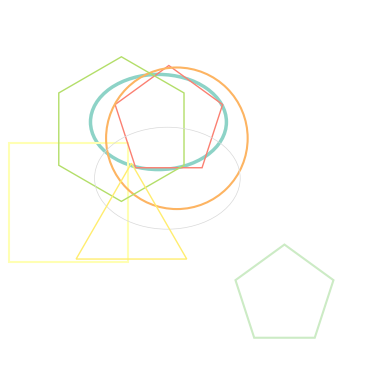[{"shape": "oval", "thickness": 2.5, "radius": 0.88, "center": [0.412, 0.683]}, {"shape": "square", "thickness": 1.5, "radius": 0.77, "center": [0.179, 0.474]}, {"shape": "pentagon", "thickness": 1, "radius": 0.73, "center": [0.439, 0.683]}, {"shape": "circle", "thickness": 1.5, "radius": 0.92, "center": [0.459, 0.641]}, {"shape": "hexagon", "thickness": 1, "radius": 0.94, "center": [0.315, 0.665]}, {"shape": "oval", "thickness": 0.5, "radius": 0.95, "center": [0.435, 0.537]}, {"shape": "pentagon", "thickness": 1.5, "radius": 0.67, "center": [0.739, 0.231]}, {"shape": "triangle", "thickness": 1, "radius": 0.83, "center": [0.341, 0.41]}]